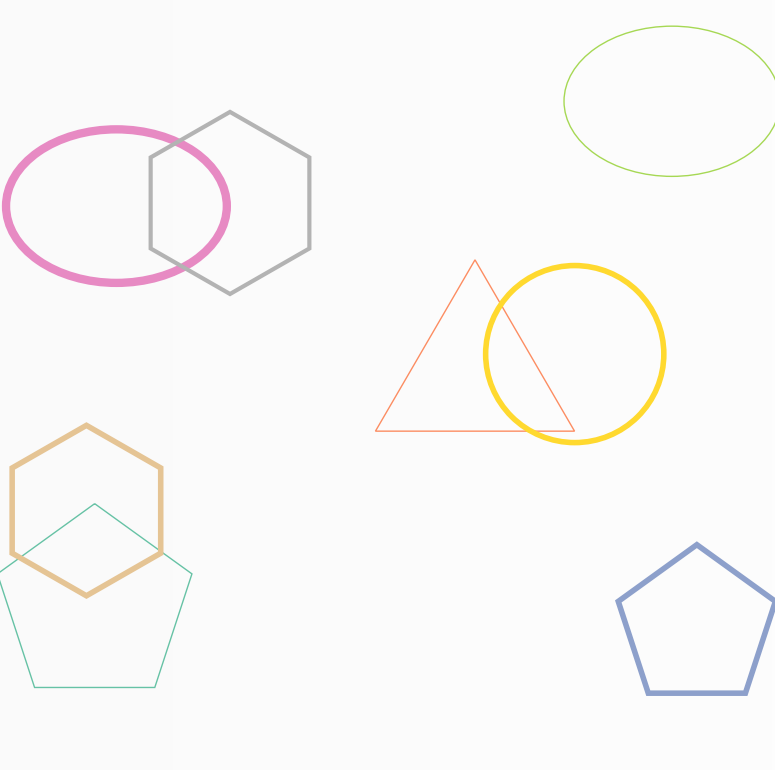[{"shape": "pentagon", "thickness": 0.5, "radius": 0.66, "center": [0.122, 0.214]}, {"shape": "triangle", "thickness": 0.5, "radius": 0.74, "center": [0.613, 0.514]}, {"shape": "pentagon", "thickness": 2, "radius": 0.53, "center": [0.899, 0.186]}, {"shape": "oval", "thickness": 3, "radius": 0.71, "center": [0.15, 0.732]}, {"shape": "oval", "thickness": 0.5, "radius": 0.7, "center": [0.867, 0.868]}, {"shape": "circle", "thickness": 2, "radius": 0.57, "center": [0.742, 0.54]}, {"shape": "hexagon", "thickness": 2, "radius": 0.55, "center": [0.112, 0.337]}, {"shape": "hexagon", "thickness": 1.5, "radius": 0.59, "center": [0.297, 0.736]}]